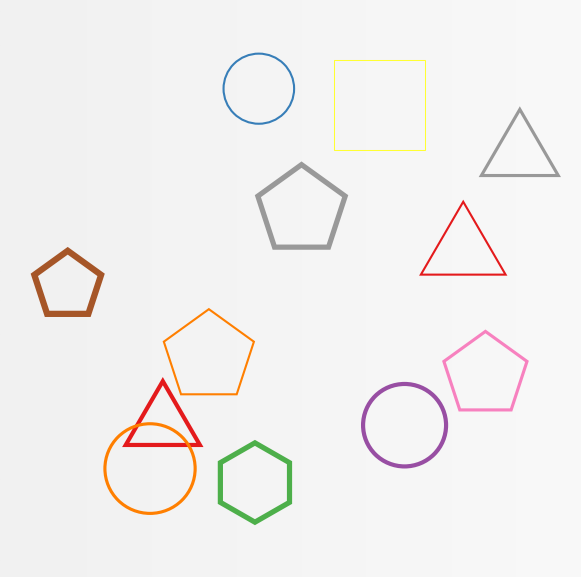[{"shape": "triangle", "thickness": 1, "radius": 0.42, "center": [0.797, 0.566]}, {"shape": "triangle", "thickness": 2, "radius": 0.37, "center": [0.28, 0.265]}, {"shape": "circle", "thickness": 1, "radius": 0.3, "center": [0.445, 0.846]}, {"shape": "hexagon", "thickness": 2.5, "radius": 0.34, "center": [0.439, 0.164]}, {"shape": "circle", "thickness": 2, "radius": 0.36, "center": [0.696, 0.263]}, {"shape": "pentagon", "thickness": 1, "radius": 0.41, "center": [0.359, 0.382]}, {"shape": "circle", "thickness": 1.5, "radius": 0.39, "center": [0.258, 0.188]}, {"shape": "square", "thickness": 0.5, "radius": 0.39, "center": [0.653, 0.817]}, {"shape": "pentagon", "thickness": 3, "radius": 0.3, "center": [0.117, 0.505]}, {"shape": "pentagon", "thickness": 1.5, "radius": 0.38, "center": [0.835, 0.35]}, {"shape": "pentagon", "thickness": 2.5, "radius": 0.39, "center": [0.519, 0.635]}, {"shape": "triangle", "thickness": 1.5, "radius": 0.38, "center": [0.894, 0.733]}]